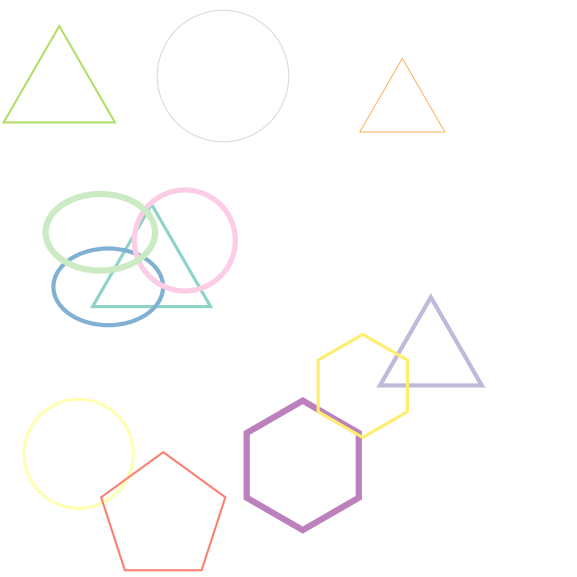[{"shape": "triangle", "thickness": 1.5, "radius": 0.59, "center": [0.262, 0.527]}, {"shape": "circle", "thickness": 1.5, "radius": 0.47, "center": [0.136, 0.213]}, {"shape": "triangle", "thickness": 2, "radius": 0.51, "center": [0.746, 0.383]}, {"shape": "pentagon", "thickness": 1, "radius": 0.57, "center": [0.283, 0.103]}, {"shape": "oval", "thickness": 2, "radius": 0.47, "center": [0.187, 0.502]}, {"shape": "triangle", "thickness": 0.5, "radius": 0.43, "center": [0.697, 0.813]}, {"shape": "triangle", "thickness": 1, "radius": 0.56, "center": [0.103, 0.843]}, {"shape": "circle", "thickness": 2.5, "radius": 0.44, "center": [0.32, 0.583]}, {"shape": "circle", "thickness": 0.5, "radius": 0.57, "center": [0.386, 0.867]}, {"shape": "hexagon", "thickness": 3, "radius": 0.56, "center": [0.524, 0.193]}, {"shape": "oval", "thickness": 3, "radius": 0.47, "center": [0.174, 0.597]}, {"shape": "hexagon", "thickness": 1.5, "radius": 0.45, "center": [0.628, 0.331]}]